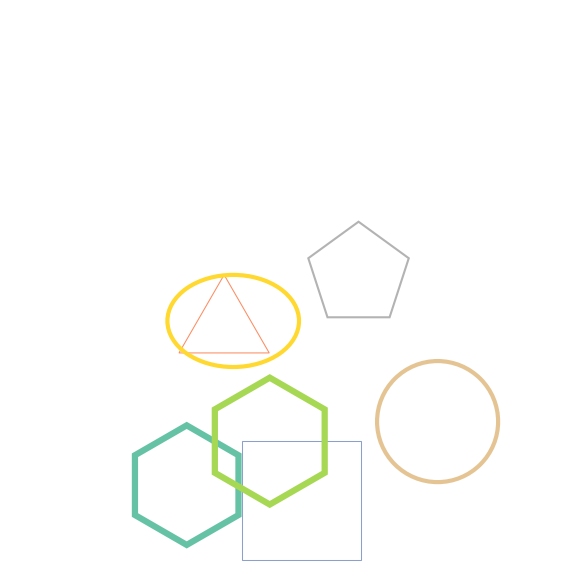[{"shape": "hexagon", "thickness": 3, "radius": 0.52, "center": [0.323, 0.159]}, {"shape": "triangle", "thickness": 0.5, "radius": 0.45, "center": [0.388, 0.433]}, {"shape": "square", "thickness": 0.5, "radius": 0.51, "center": [0.522, 0.132]}, {"shape": "hexagon", "thickness": 3, "radius": 0.55, "center": [0.467, 0.235]}, {"shape": "oval", "thickness": 2, "radius": 0.57, "center": [0.404, 0.443]}, {"shape": "circle", "thickness": 2, "radius": 0.52, "center": [0.758, 0.269]}, {"shape": "pentagon", "thickness": 1, "radius": 0.46, "center": [0.621, 0.524]}]